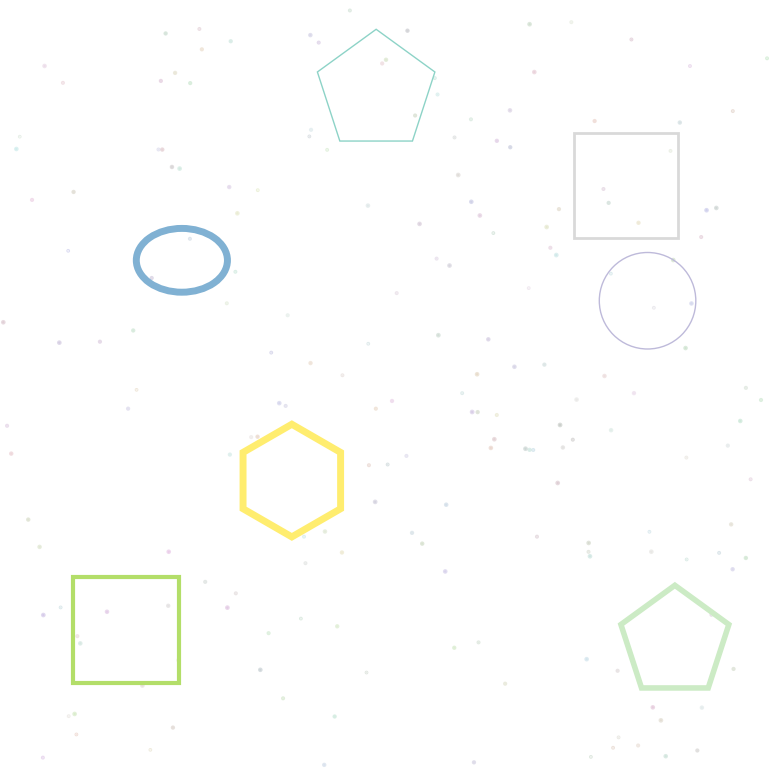[{"shape": "pentagon", "thickness": 0.5, "radius": 0.4, "center": [0.488, 0.882]}, {"shape": "circle", "thickness": 0.5, "radius": 0.31, "center": [0.841, 0.609]}, {"shape": "oval", "thickness": 2.5, "radius": 0.3, "center": [0.236, 0.662]}, {"shape": "square", "thickness": 1.5, "radius": 0.34, "center": [0.163, 0.182]}, {"shape": "square", "thickness": 1, "radius": 0.34, "center": [0.813, 0.759]}, {"shape": "pentagon", "thickness": 2, "radius": 0.37, "center": [0.876, 0.166]}, {"shape": "hexagon", "thickness": 2.5, "radius": 0.37, "center": [0.379, 0.376]}]